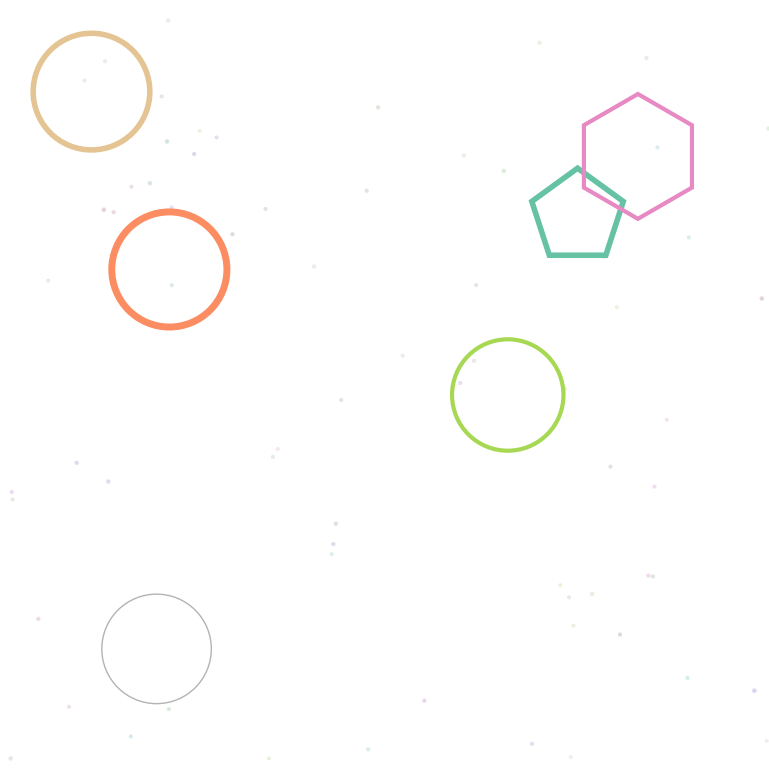[{"shape": "pentagon", "thickness": 2, "radius": 0.31, "center": [0.75, 0.719]}, {"shape": "circle", "thickness": 2.5, "radius": 0.37, "center": [0.22, 0.65]}, {"shape": "hexagon", "thickness": 1.5, "radius": 0.41, "center": [0.828, 0.797]}, {"shape": "circle", "thickness": 1.5, "radius": 0.36, "center": [0.659, 0.487]}, {"shape": "circle", "thickness": 2, "radius": 0.38, "center": [0.119, 0.881]}, {"shape": "circle", "thickness": 0.5, "radius": 0.36, "center": [0.203, 0.157]}]